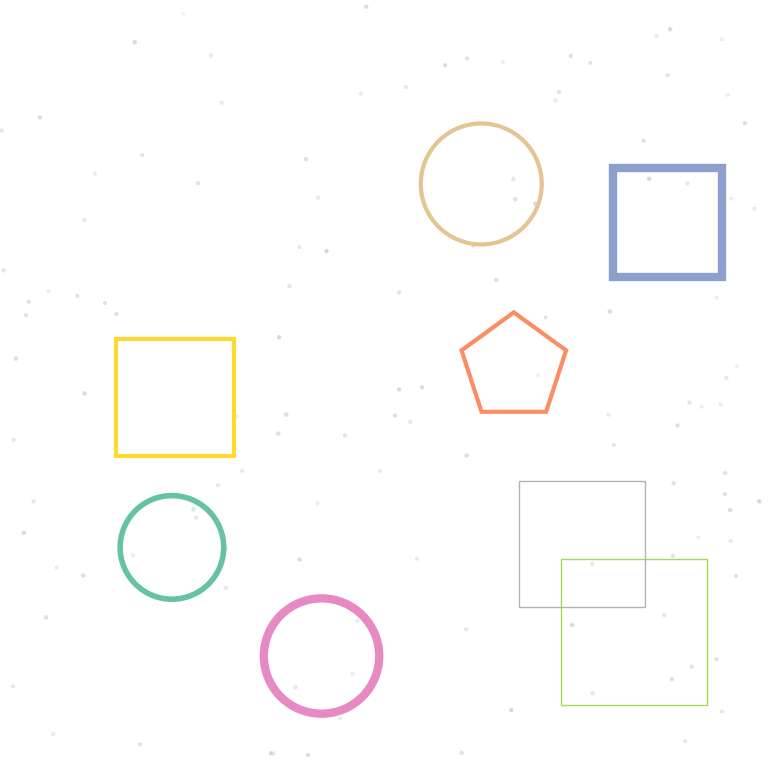[{"shape": "circle", "thickness": 2, "radius": 0.34, "center": [0.223, 0.289]}, {"shape": "pentagon", "thickness": 1.5, "radius": 0.36, "center": [0.667, 0.523]}, {"shape": "square", "thickness": 3, "radius": 0.35, "center": [0.867, 0.711]}, {"shape": "circle", "thickness": 3, "radius": 0.37, "center": [0.418, 0.148]}, {"shape": "square", "thickness": 0.5, "radius": 0.47, "center": [0.823, 0.179]}, {"shape": "square", "thickness": 1.5, "radius": 0.38, "center": [0.227, 0.484]}, {"shape": "circle", "thickness": 1.5, "radius": 0.39, "center": [0.625, 0.761]}, {"shape": "square", "thickness": 0.5, "radius": 0.41, "center": [0.756, 0.293]}]